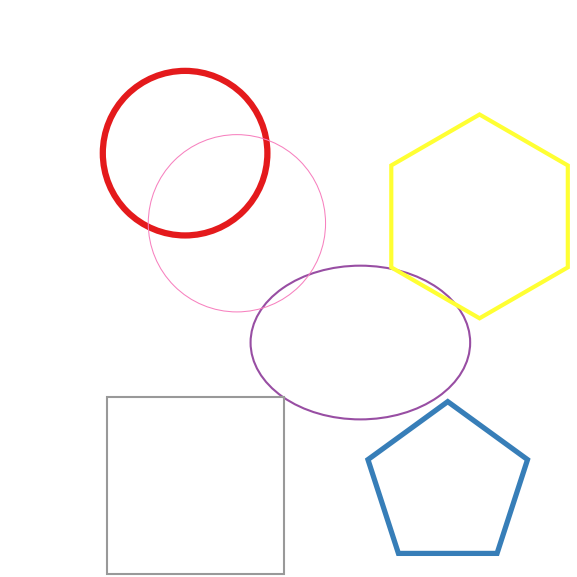[{"shape": "circle", "thickness": 3, "radius": 0.71, "center": [0.321, 0.734]}, {"shape": "pentagon", "thickness": 2.5, "radius": 0.73, "center": [0.775, 0.158]}, {"shape": "oval", "thickness": 1, "radius": 0.95, "center": [0.624, 0.406]}, {"shape": "hexagon", "thickness": 2, "radius": 0.88, "center": [0.83, 0.624]}, {"shape": "circle", "thickness": 0.5, "radius": 0.77, "center": [0.41, 0.613]}, {"shape": "square", "thickness": 1, "radius": 0.77, "center": [0.338, 0.159]}]